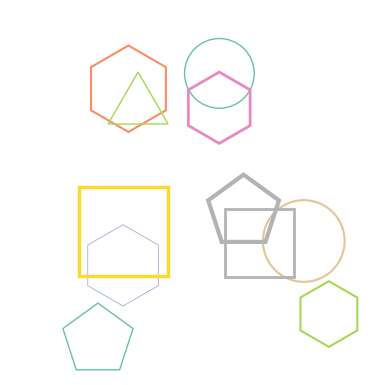[{"shape": "circle", "thickness": 1, "radius": 0.45, "center": [0.57, 0.809]}, {"shape": "pentagon", "thickness": 1, "radius": 0.48, "center": [0.254, 0.117]}, {"shape": "hexagon", "thickness": 1.5, "radius": 0.56, "center": [0.334, 0.77]}, {"shape": "hexagon", "thickness": 0.5, "radius": 0.53, "center": [0.32, 0.311]}, {"shape": "hexagon", "thickness": 2, "radius": 0.46, "center": [0.569, 0.72]}, {"shape": "triangle", "thickness": 1, "radius": 0.45, "center": [0.359, 0.723]}, {"shape": "hexagon", "thickness": 1.5, "radius": 0.43, "center": [0.854, 0.184]}, {"shape": "square", "thickness": 2.5, "radius": 0.58, "center": [0.32, 0.399]}, {"shape": "circle", "thickness": 1.5, "radius": 0.53, "center": [0.789, 0.374]}, {"shape": "pentagon", "thickness": 3, "radius": 0.48, "center": [0.633, 0.45]}, {"shape": "square", "thickness": 2, "radius": 0.44, "center": [0.674, 0.369]}]